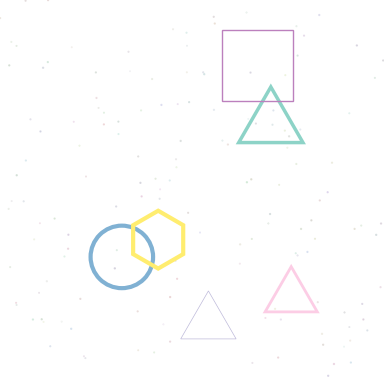[{"shape": "triangle", "thickness": 2.5, "radius": 0.48, "center": [0.703, 0.678]}, {"shape": "triangle", "thickness": 0.5, "radius": 0.42, "center": [0.541, 0.161]}, {"shape": "circle", "thickness": 3, "radius": 0.41, "center": [0.316, 0.333]}, {"shape": "triangle", "thickness": 2, "radius": 0.39, "center": [0.756, 0.229]}, {"shape": "square", "thickness": 1, "radius": 0.46, "center": [0.668, 0.831]}, {"shape": "hexagon", "thickness": 3, "radius": 0.38, "center": [0.411, 0.378]}]